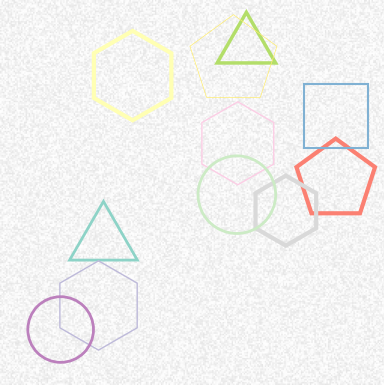[{"shape": "triangle", "thickness": 2, "radius": 0.51, "center": [0.269, 0.375]}, {"shape": "hexagon", "thickness": 3, "radius": 0.58, "center": [0.344, 0.804]}, {"shape": "hexagon", "thickness": 1, "radius": 0.58, "center": [0.256, 0.207]}, {"shape": "pentagon", "thickness": 3, "radius": 0.54, "center": [0.872, 0.533]}, {"shape": "square", "thickness": 1.5, "radius": 0.42, "center": [0.872, 0.699]}, {"shape": "triangle", "thickness": 2.5, "radius": 0.44, "center": [0.64, 0.88]}, {"shape": "hexagon", "thickness": 1, "radius": 0.54, "center": [0.618, 0.628]}, {"shape": "hexagon", "thickness": 3, "radius": 0.45, "center": [0.742, 0.453]}, {"shape": "circle", "thickness": 2, "radius": 0.43, "center": [0.158, 0.144]}, {"shape": "circle", "thickness": 2, "radius": 0.5, "center": [0.615, 0.494]}, {"shape": "pentagon", "thickness": 0.5, "radius": 0.59, "center": [0.606, 0.843]}]